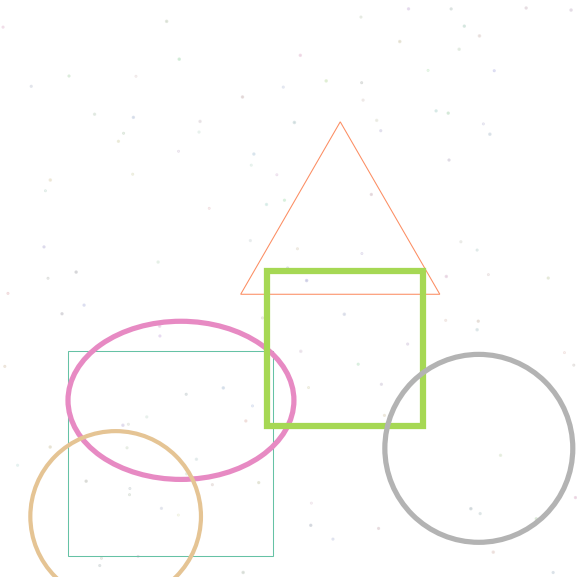[{"shape": "square", "thickness": 0.5, "radius": 0.89, "center": [0.295, 0.213]}, {"shape": "triangle", "thickness": 0.5, "radius": 1.0, "center": [0.589, 0.589]}, {"shape": "oval", "thickness": 2.5, "radius": 0.98, "center": [0.313, 0.306]}, {"shape": "square", "thickness": 3, "radius": 0.67, "center": [0.598, 0.395]}, {"shape": "circle", "thickness": 2, "radius": 0.74, "center": [0.2, 0.105]}, {"shape": "circle", "thickness": 2.5, "radius": 0.81, "center": [0.829, 0.223]}]